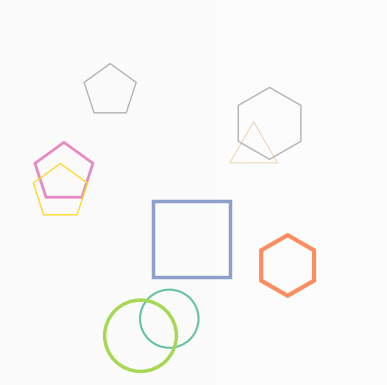[{"shape": "circle", "thickness": 1.5, "radius": 0.38, "center": [0.437, 0.172]}, {"shape": "hexagon", "thickness": 3, "radius": 0.39, "center": [0.742, 0.311]}, {"shape": "square", "thickness": 2.5, "radius": 0.49, "center": [0.495, 0.379]}, {"shape": "pentagon", "thickness": 2, "radius": 0.39, "center": [0.165, 0.551]}, {"shape": "circle", "thickness": 2.5, "radius": 0.46, "center": [0.363, 0.128]}, {"shape": "pentagon", "thickness": 1, "radius": 0.37, "center": [0.156, 0.502]}, {"shape": "triangle", "thickness": 0.5, "radius": 0.36, "center": [0.655, 0.612]}, {"shape": "hexagon", "thickness": 1, "radius": 0.47, "center": [0.696, 0.68]}, {"shape": "pentagon", "thickness": 1, "radius": 0.35, "center": [0.284, 0.764]}]